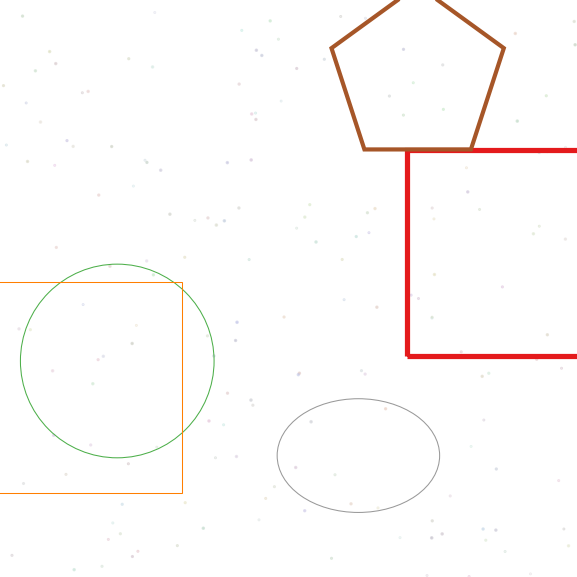[{"shape": "square", "thickness": 2.5, "radius": 0.89, "center": [0.884, 0.561]}, {"shape": "circle", "thickness": 0.5, "radius": 0.84, "center": [0.203, 0.374]}, {"shape": "square", "thickness": 0.5, "radius": 0.92, "center": [0.132, 0.328]}, {"shape": "pentagon", "thickness": 2, "radius": 0.78, "center": [0.723, 0.867]}, {"shape": "oval", "thickness": 0.5, "radius": 0.7, "center": [0.621, 0.21]}]